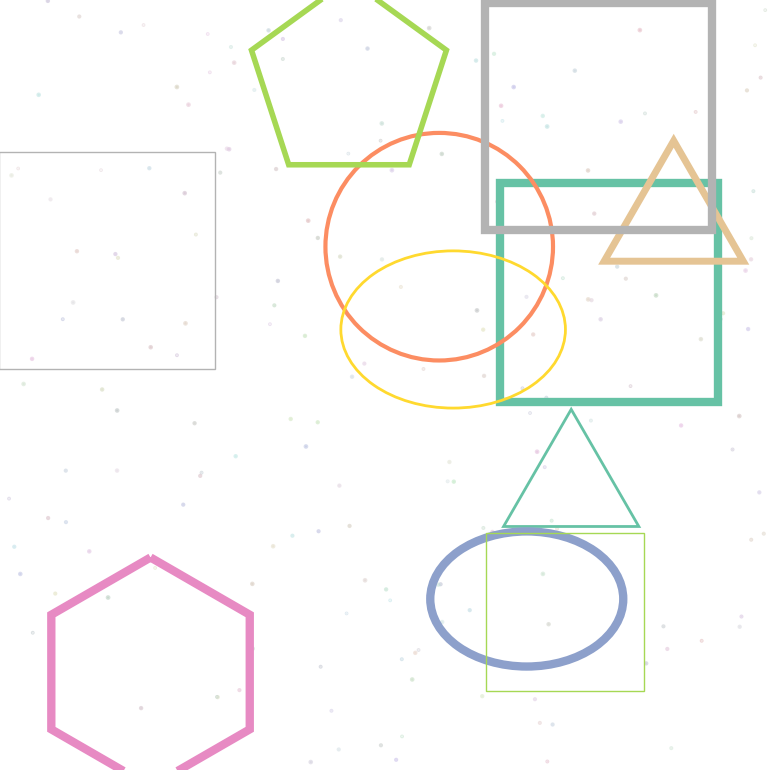[{"shape": "square", "thickness": 3, "radius": 0.71, "center": [0.791, 0.62]}, {"shape": "triangle", "thickness": 1, "radius": 0.51, "center": [0.742, 0.367]}, {"shape": "circle", "thickness": 1.5, "radius": 0.74, "center": [0.57, 0.68]}, {"shape": "oval", "thickness": 3, "radius": 0.63, "center": [0.684, 0.222]}, {"shape": "hexagon", "thickness": 3, "radius": 0.74, "center": [0.195, 0.127]}, {"shape": "pentagon", "thickness": 2, "radius": 0.67, "center": [0.453, 0.894]}, {"shape": "square", "thickness": 0.5, "radius": 0.51, "center": [0.734, 0.205]}, {"shape": "oval", "thickness": 1, "radius": 0.73, "center": [0.588, 0.572]}, {"shape": "triangle", "thickness": 2.5, "radius": 0.52, "center": [0.875, 0.713]}, {"shape": "square", "thickness": 3, "radius": 0.74, "center": [0.778, 0.849]}, {"shape": "square", "thickness": 0.5, "radius": 0.7, "center": [0.139, 0.662]}]